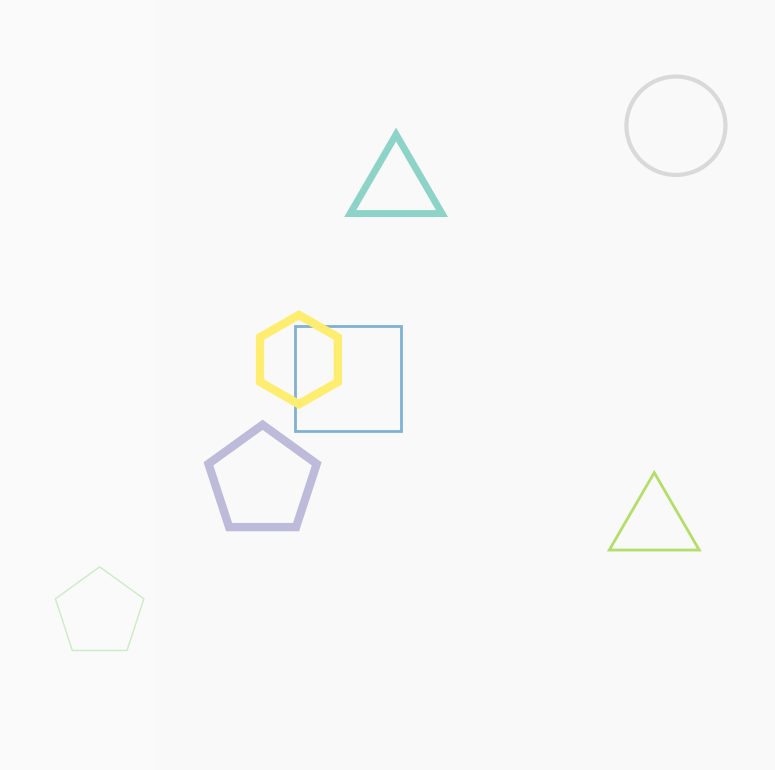[{"shape": "triangle", "thickness": 2.5, "radius": 0.34, "center": [0.511, 0.757]}, {"shape": "pentagon", "thickness": 3, "radius": 0.37, "center": [0.339, 0.375]}, {"shape": "square", "thickness": 1, "radius": 0.34, "center": [0.449, 0.508]}, {"shape": "triangle", "thickness": 1, "radius": 0.34, "center": [0.844, 0.319]}, {"shape": "circle", "thickness": 1.5, "radius": 0.32, "center": [0.872, 0.837]}, {"shape": "pentagon", "thickness": 0.5, "radius": 0.3, "center": [0.129, 0.204]}, {"shape": "hexagon", "thickness": 3, "radius": 0.29, "center": [0.386, 0.533]}]